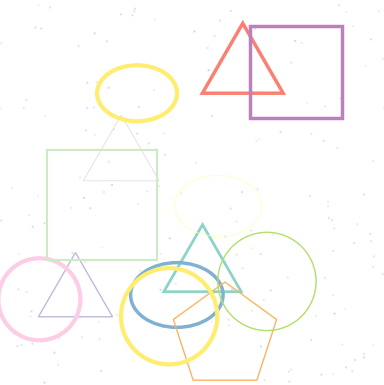[{"shape": "triangle", "thickness": 2, "radius": 0.58, "center": [0.526, 0.3]}, {"shape": "oval", "thickness": 0.5, "radius": 0.57, "center": [0.567, 0.465]}, {"shape": "triangle", "thickness": 1, "radius": 0.56, "center": [0.196, 0.233]}, {"shape": "triangle", "thickness": 2.5, "radius": 0.61, "center": [0.631, 0.818]}, {"shape": "oval", "thickness": 2.5, "radius": 0.6, "center": [0.459, 0.234]}, {"shape": "pentagon", "thickness": 1, "radius": 0.7, "center": [0.584, 0.127]}, {"shape": "circle", "thickness": 1, "radius": 0.64, "center": [0.693, 0.269]}, {"shape": "circle", "thickness": 3, "radius": 0.53, "center": [0.102, 0.223]}, {"shape": "triangle", "thickness": 0.5, "radius": 0.57, "center": [0.315, 0.587]}, {"shape": "square", "thickness": 2.5, "radius": 0.6, "center": [0.769, 0.813]}, {"shape": "square", "thickness": 1.5, "radius": 0.71, "center": [0.265, 0.468]}, {"shape": "oval", "thickness": 3, "radius": 0.52, "center": [0.356, 0.758]}, {"shape": "circle", "thickness": 3, "radius": 0.63, "center": [0.439, 0.179]}]